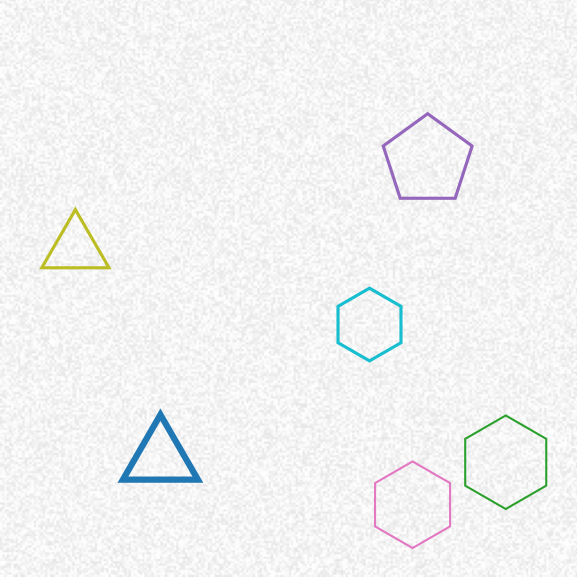[{"shape": "triangle", "thickness": 3, "radius": 0.37, "center": [0.278, 0.206]}, {"shape": "hexagon", "thickness": 1, "radius": 0.41, "center": [0.876, 0.199]}, {"shape": "pentagon", "thickness": 1.5, "radius": 0.4, "center": [0.741, 0.721]}, {"shape": "hexagon", "thickness": 1, "radius": 0.37, "center": [0.714, 0.125]}, {"shape": "triangle", "thickness": 1.5, "radius": 0.34, "center": [0.131, 0.569]}, {"shape": "hexagon", "thickness": 1.5, "radius": 0.31, "center": [0.64, 0.437]}]